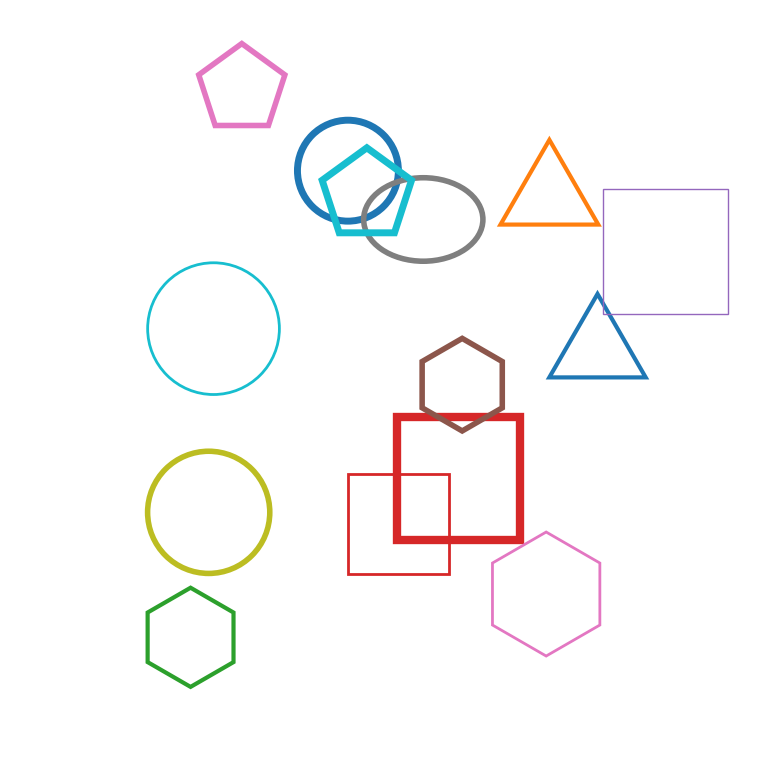[{"shape": "circle", "thickness": 2.5, "radius": 0.33, "center": [0.452, 0.778]}, {"shape": "triangle", "thickness": 1.5, "radius": 0.36, "center": [0.776, 0.546]}, {"shape": "triangle", "thickness": 1.5, "radius": 0.37, "center": [0.713, 0.745]}, {"shape": "hexagon", "thickness": 1.5, "radius": 0.32, "center": [0.247, 0.172]}, {"shape": "square", "thickness": 3, "radius": 0.4, "center": [0.596, 0.379]}, {"shape": "square", "thickness": 1, "radius": 0.33, "center": [0.518, 0.319]}, {"shape": "square", "thickness": 0.5, "radius": 0.41, "center": [0.864, 0.673]}, {"shape": "hexagon", "thickness": 2, "radius": 0.3, "center": [0.6, 0.5]}, {"shape": "hexagon", "thickness": 1, "radius": 0.4, "center": [0.709, 0.229]}, {"shape": "pentagon", "thickness": 2, "radius": 0.29, "center": [0.314, 0.885]}, {"shape": "oval", "thickness": 2, "radius": 0.39, "center": [0.55, 0.715]}, {"shape": "circle", "thickness": 2, "radius": 0.4, "center": [0.271, 0.335]}, {"shape": "circle", "thickness": 1, "radius": 0.43, "center": [0.277, 0.573]}, {"shape": "pentagon", "thickness": 2.5, "radius": 0.31, "center": [0.476, 0.747]}]